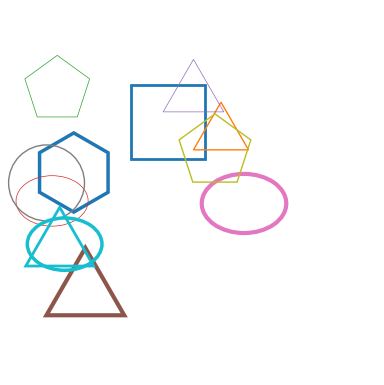[{"shape": "hexagon", "thickness": 2.5, "radius": 0.51, "center": [0.192, 0.552]}, {"shape": "square", "thickness": 2, "radius": 0.48, "center": [0.436, 0.684]}, {"shape": "triangle", "thickness": 1, "radius": 0.41, "center": [0.574, 0.652]}, {"shape": "pentagon", "thickness": 0.5, "radius": 0.44, "center": [0.149, 0.768]}, {"shape": "oval", "thickness": 0.5, "radius": 0.47, "center": [0.135, 0.478]}, {"shape": "triangle", "thickness": 0.5, "radius": 0.45, "center": [0.503, 0.755]}, {"shape": "triangle", "thickness": 3, "radius": 0.58, "center": [0.222, 0.239]}, {"shape": "oval", "thickness": 3, "radius": 0.55, "center": [0.634, 0.472]}, {"shape": "circle", "thickness": 1, "radius": 0.49, "center": [0.121, 0.525]}, {"shape": "pentagon", "thickness": 1, "radius": 0.49, "center": [0.558, 0.606]}, {"shape": "triangle", "thickness": 2, "radius": 0.51, "center": [0.155, 0.36]}, {"shape": "oval", "thickness": 2.5, "radius": 0.48, "center": [0.168, 0.366]}]